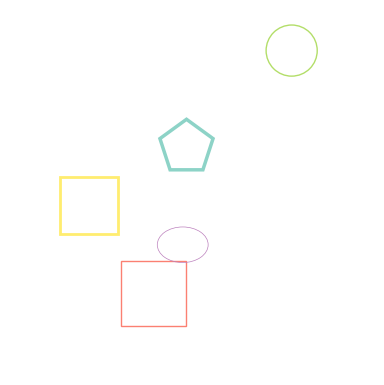[{"shape": "pentagon", "thickness": 2.5, "radius": 0.36, "center": [0.484, 0.618]}, {"shape": "square", "thickness": 1, "radius": 0.42, "center": [0.399, 0.238]}, {"shape": "circle", "thickness": 1, "radius": 0.33, "center": [0.758, 0.869]}, {"shape": "oval", "thickness": 0.5, "radius": 0.33, "center": [0.475, 0.364]}, {"shape": "square", "thickness": 2, "radius": 0.38, "center": [0.231, 0.466]}]